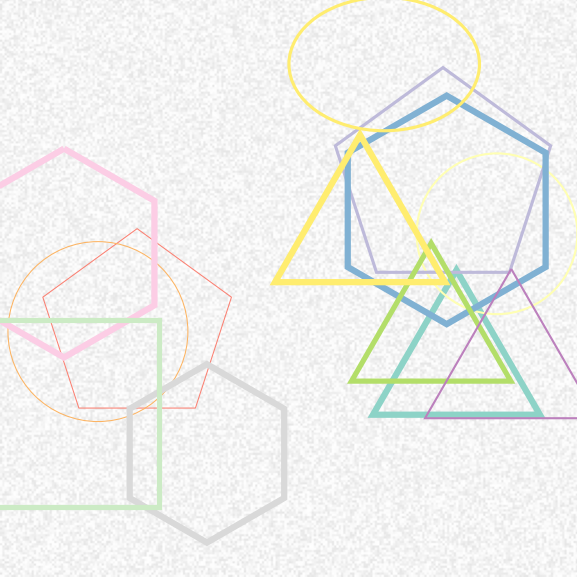[{"shape": "triangle", "thickness": 3, "radius": 0.83, "center": [0.79, 0.364]}, {"shape": "circle", "thickness": 1, "radius": 0.7, "center": [0.861, 0.594]}, {"shape": "pentagon", "thickness": 1.5, "radius": 0.98, "center": [0.767, 0.686]}, {"shape": "pentagon", "thickness": 0.5, "radius": 0.86, "center": [0.237, 0.431]}, {"shape": "hexagon", "thickness": 3, "radius": 0.99, "center": [0.773, 0.636]}, {"shape": "circle", "thickness": 0.5, "radius": 0.78, "center": [0.17, 0.425]}, {"shape": "triangle", "thickness": 2.5, "radius": 0.8, "center": [0.747, 0.419]}, {"shape": "hexagon", "thickness": 3, "radius": 0.9, "center": [0.111, 0.561]}, {"shape": "hexagon", "thickness": 3, "radius": 0.77, "center": [0.358, 0.214]}, {"shape": "triangle", "thickness": 1, "radius": 0.86, "center": [0.885, 0.361]}, {"shape": "square", "thickness": 2.5, "radius": 0.81, "center": [0.113, 0.283]}, {"shape": "oval", "thickness": 1.5, "radius": 0.82, "center": [0.665, 0.888]}, {"shape": "triangle", "thickness": 3, "radius": 0.85, "center": [0.623, 0.596]}]